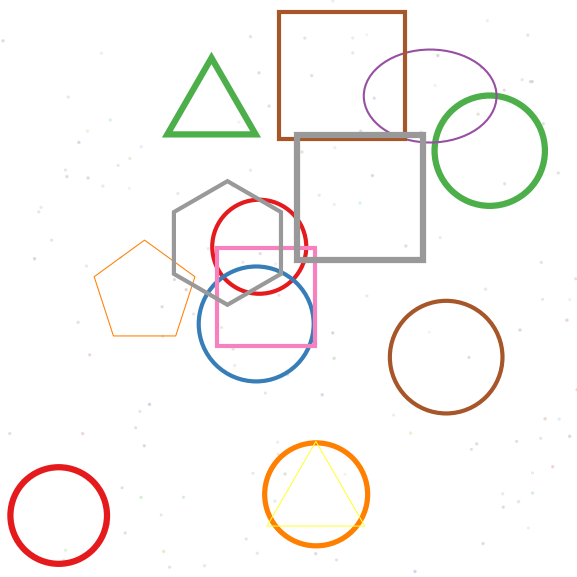[{"shape": "circle", "thickness": 3, "radius": 0.42, "center": [0.102, 0.106]}, {"shape": "circle", "thickness": 2, "radius": 0.41, "center": [0.449, 0.572]}, {"shape": "circle", "thickness": 2, "radius": 0.5, "center": [0.444, 0.438]}, {"shape": "triangle", "thickness": 3, "radius": 0.44, "center": [0.366, 0.811]}, {"shape": "circle", "thickness": 3, "radius": 0.48, "center": [0.848, 0.738]}, {"shape": "oval", "thickness": 1, "radius": 0.57, "center": [0.745, 0.833]}, {"shape": "pentagon", "thickness": 0.5, "radius": 0.46, "center": [0.25, 0.492]}, {"shape": "circle", "thickness": 2.5, "radius": 0.45, "center": [0.547, 0.143]}, {"shape": "triangle", "thickness": 0.5, "radius": 0.49, "center": [0.547, 0.137]}, {"shape": "circle", "thickness": 2, "radius": 0.49, "center": [0.773, 0.381]}, {"shape": "square", "thickness": 2, "radius": 0.55, "center": [0.593, 0.869]}, {"shape": "square", "thickness": 2, "radius": 0.43, "center": [0.461, 0.484]}, {"shape": "square", "thickness": 3, "radius": 0.54, "center": [0.624, 0.657]}, {"shape": "hexagon", "thickness": 2, "radius": 0.54, "center": [0.394, 0.578]}]